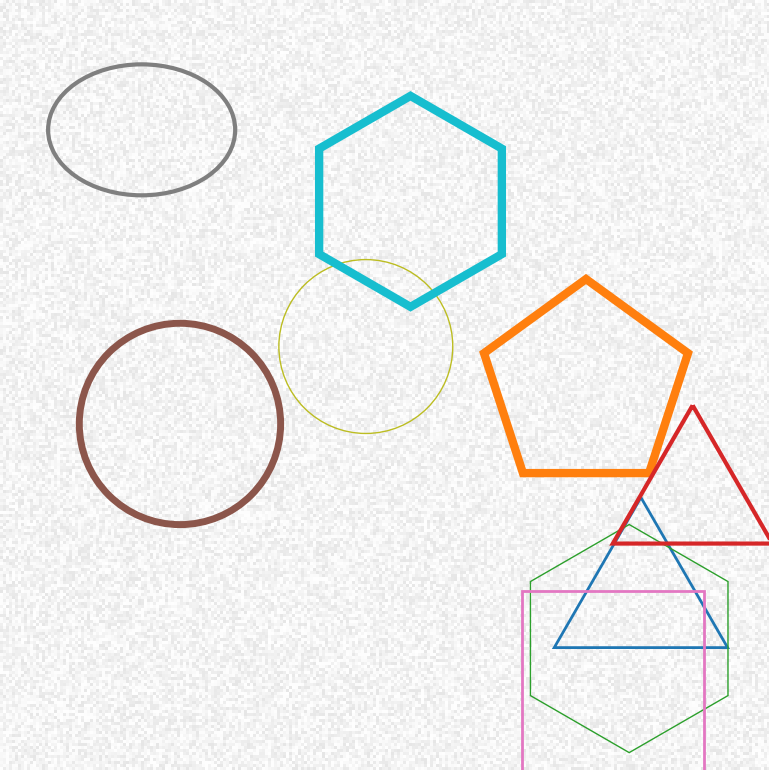[{"shape": "triangle", "thickness": 1, "radius": 0.65, "center": [0.832, 0.224]}, {"shape": "pentagon", "thickness": 3, "radius": 0.7, "center": [0.761, 0.498]}, {"shape": "hexagon", "thickness": 0.5, "radius": 0.74, "center": [0.817, 0.171]}, {"shape": "triangle", "thickness": 1.5, "radius": 0.6, "center": [0.9, 0.354]}, {"shape": "circle", "thickness": 2.5, "radius": 0.65, "center": [0.234, 0.449]}, {"shape": "square", "thickness": 1, "radius": 0.59, "center": [0.797, 0.114]}, {"shape": "oval", "thickness": 1.5, "radius": 0.61, "center": [0.184, 0.831]}, {"shape": "circle", "thickness": 0.5, "radius": 0.56, "center": [0.475, 0.55]}, {"shape": "hexagon", "thickness": 3, "radius": 0.68, "center": [0.533, 0.738]}]